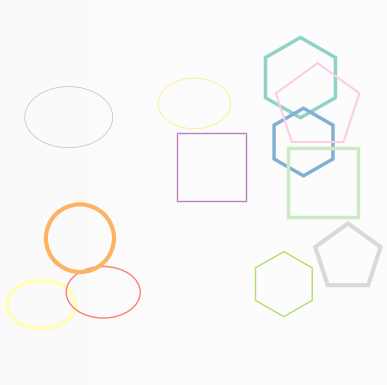[{"shape": "hexagon", "thickness": 2.5, "radius": 0.52, "center": [0.775, 0.798]}, {"shape": "oval", "thickness": 2.5, "radius": 0.45, "center": [0.107, 0.208]}, {"shape": "oval", "thickness": 0.5, "radius": 0.57, "center": [0.177, 0.696]}, {"shape": "oval", "thickness": 1, "radius": 0.48, "center": [0.266, 0.241]}, {"shape": "hexagon", "thickness": 2.5, "radius": 0.44, "center": [0.783, 0.631]}, {"shape": "circle", "thickness": 3, "radius": 0.44, "center": [0.206, 0.381]}, {"shape": "hexagon", "thickness": 1, "radius": 0.42, "center": [0.733, 0.262]}, {"shape": "pentagon", "thickness": 1.5, "radius": 0.57, "center": [0.82, 0.723]}, {"shape": "pentagon", "thickness": 3, "radius": 0.44, "center": [0.898, 0.331]}, {"shape": "square", "thickness": 1, "radius": 0.45, "center": [0.547, 0.566]}, {"shape": "square", "thickness": 2.5, "radius": 0.45, "center": [0.833, 0.526]}, {"shape": "oval", "thickness": 0.5, "radius": 0.47, "center": [0.502, 0.731]}]